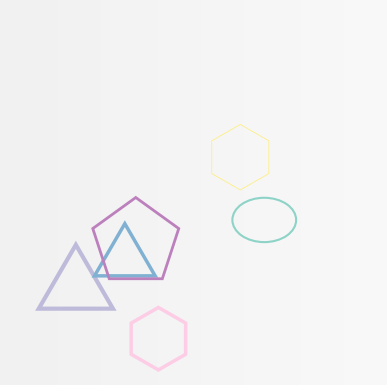[{"shape": "oval", "thickness": 1.5, "radius": 0.41, "center": [0.682, 0.429]}, {"shape": "triangle", "thickness": 3, "radius": 0.55, "center": [0.196, 0.254]}, {"shape": "triangle", "thickness": 2.5, "radius": 0.45, "center": [0.322, 0.329]}, {"shape": "hexagon", "thickness": 2.5, "radius": 0.41, "center": [0.409, 0.12]}, {"shape": "pentagon", "thickness": 2, "radius": 0.58, "center": [0.35, 0.37]}, {"shape": "hexagon", "thickness": 0.5, "radius": 0.43, "center": [0.62, 0.592]}]